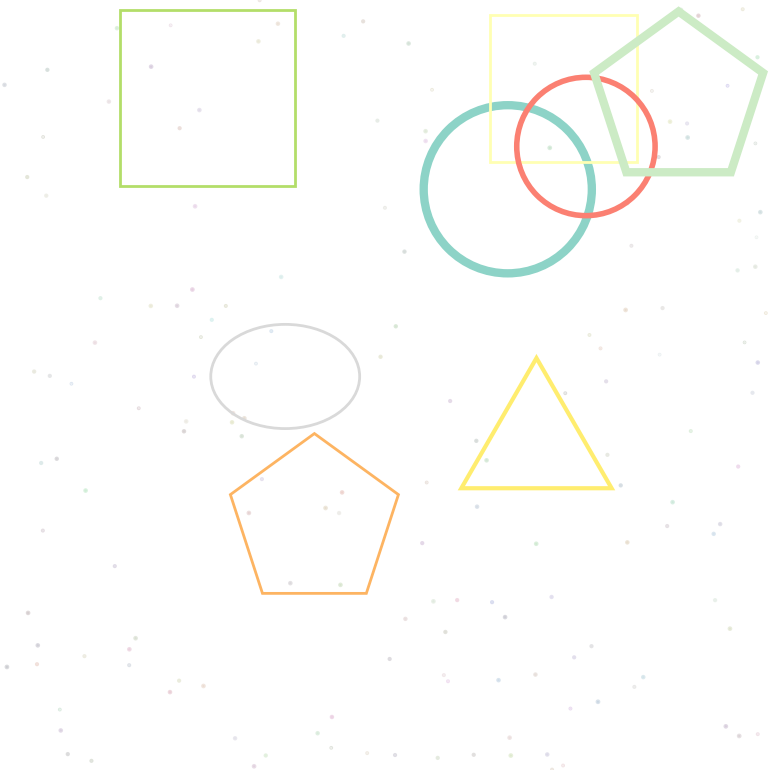[{"shape": "circle", "thickness": 3, "radius": 0.55, "center": [0.659, 0.754]}, {"shape": "square", "thickness": 1, "radius": 0.48, "center": [0.732, 0.885]}, {"shape": "circle", "thickness": 2, "radius": 0.45, "center": [0.761, 0.81]}, {"shape": "pentagon", "thickness": 1, "radius": 0.57, "center": [0.408, 0.322]}, {"shape": "square", "thickness": 1, "radius": 0.57, "center": [0.27, 0.873]}, {"shape": "oval", "thickness": 1, "radius": 0.48, "center": [0.37, 0.511]}, {"shape": "pentagon", "thickness": 3, "radius": 0.58, "center": [0.881, 0.87]}, {"shape": "triangle", "thickness": 1.5, "radius": 0.56, "center": [0.697, 0.422]}]